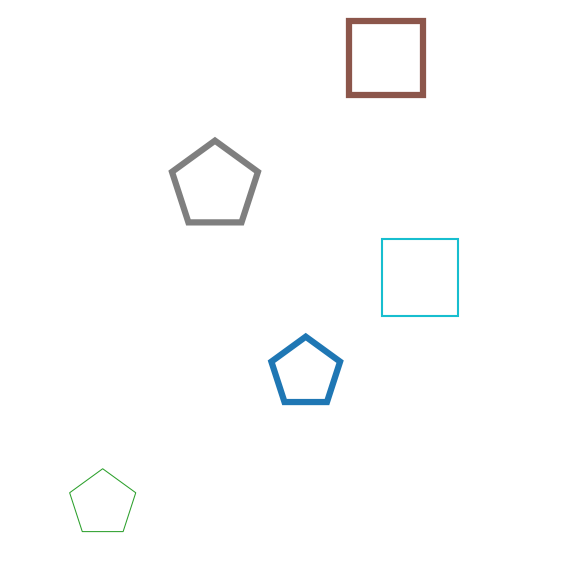[{"shape": "pentagon", "thickness": 3, "radius": 0.31, "center": [0.529, 0.354]}, {"shape": "pentagon", "thickness": 0.5, "radius": 0.3, "center": [0.178, 0.127]}, {"shape": "square", "thickness": 3, "radius": 0.32, "center": [0.668, 0.899]}, {"shape": "pentagon", "thickness": 3, "radius": 0.39, "center": [0.372, 0.677]}, {"shape": "square", "thickness": 1, "radius": 0.33, "center": [0.727, 0.519]}]